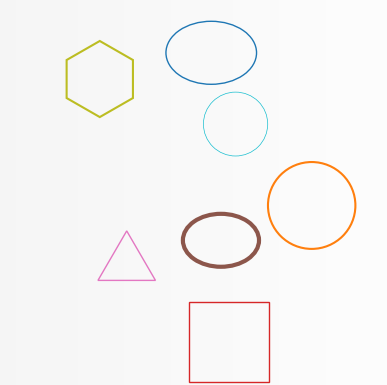[{"shape": "oval", "thickness": 1, "radius": 0.58, "center": [0.545, 0.863]}, {"shape": "circle", "thickness": 1.5, "radius": 0.56, "center": [0.804, 0.466]}, {"shape": "square", "thickness": 1, "radius": 0.52, "center": [0.592, 0.111]}, {"shape": "oval", "thickness": 3, "radius": 0.49, "center": [0.57, 0.376]}, {"shape": "triangle", "thickness": 1, "radius": 0.43, "center": [0.327, 0.315]}, {"shape": "hexagon", "thickness": 1.5, "radius": 0.49, "center": [0.257, 0.795]}, {"shape": "circle", "thickness": 0.5, "radius": 0.41, "center": [0.608, 0.678]}]